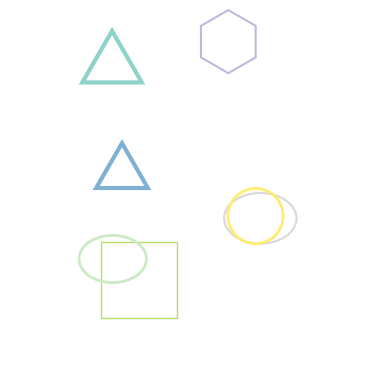[{"shape": "triangle", "thickness": 3, "radius": 0.45, "center": [0.291, 0.83]}, {"shape": "hexagon", "thickness": 1.5, "radius": 0.41, "center": [0.593, 0.892]}, {"shape": "triangle", "thickness": 3, "radius": 0.39, "center": [0.317, 0.55]}, {"shape": "square", "thickness": 1, "radius": 0.49, "center": [0.361, 0.273]}, {"shape": "oval", "thickness": 1.5, "radius": 0.47, "center": [0.676, 0.433]}, {"shape": "oval", "thickness": 2, "radius": 0.44, "center": [0.293, 0.327]}, {"shape": "circle", "thickness": 2, "radius": 0.36, "center": [0.664, 0.439]}]